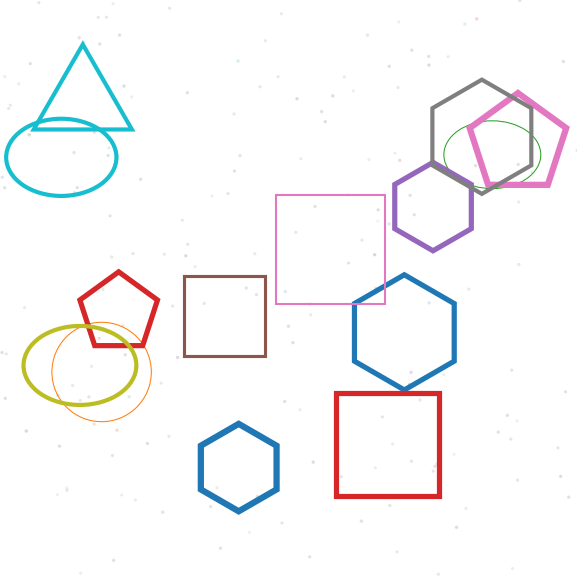[{"shape": "hexagon", "thickness": 2.5, "radius": 0.5, "center": [0.7, 0.424]}, {"shape": "hexagon", "thickness": 3, "radius": 0.38, "center": [0.413, 0.189]}, {"shape": "circle", "thickness": 0.5, "radius": 0.43, "center": [0.176, 0.355]}, {"shape": "oval", "thickness": 0.5, "radius": 0.42, "center": [0.853, 0.731]}, {"shape": "pentagon", "thickness": 2.5, "radius": 0.35, "center": [0.206, 0.458]}, {"shape": "square", "thickness": 2.5, "radius": 0.45, "center": [0.671, 0.229]}, {"shape": "hexagon", "thickness": 2.5, "radius": 0.38, "center": [0.75, 0.641]}, {"shape": "square", "thickness": 1.5, "radius": 0.35, "center": [0.389, 0.452]}, {"shape": "square", "thickness": 1, "radius": 0.47, "center": [0.572, 0.567]}, {"shape": "pentagon", "thickness": 3, "radius": 0.44, "center": [0.897, 0.75]}, {"shape": "hexagon", "thickness": 2, "radius": 0.49, "center": [0.834, 0.762]}, {"shape": "oval", "thickness": 2, "radius": 0.49, "center": [0.138, 0.366]}, {"shape": "triangle", "thickness": 2, "radius": 0.49, "center": [0.143, 0.824]}, {"shape": "oval", "thickness": 2, "radius": 0.48, "center": [0.106, 0.727]}]